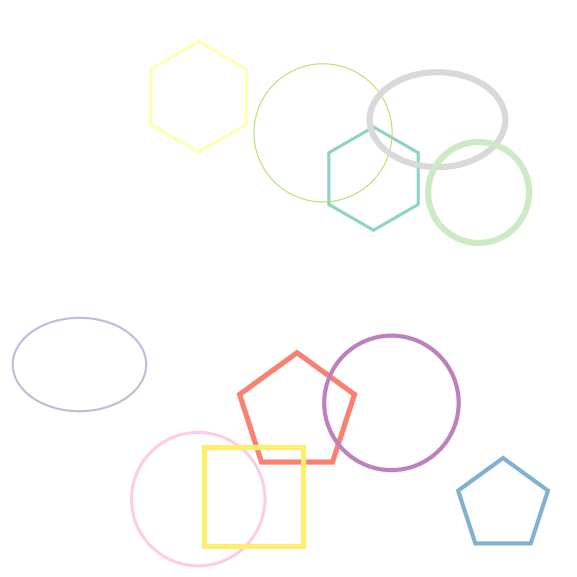[{"shape": "hexagon", "thickness": 1.5, "radius": 0.45, "center": [0.647, 0.69]}, {"shape": "hexagon", "thickness": 1.5, "radius": 0.48, "center": [0.344, 0.831]}, {"shape": "oval", "thickness": 1, "radius": 0.58, "center": [0.138, 0.368]}, {"shape": "pentagon", "thickness": 2.5, "radius": 0.52, "center": [0.514, 0.284]}, {"shape": "pentagon", "thickness": 2, "radius": 0.41, "center": [0.871, 0.124]}, {"shape": "circle", "thickness": 0.5, "radius": 0.6, "center": [0.559, 0.769]}, {"shape": "circle", "thickness": 1.5, "radius": 0.58, "center": [0.343, 0.135]}, {"shape": "oval", "thickness": 3, "radius": 0.59, "center": [0.758, 0.792]}, {"shape": "circle", "thickness": 2, "radius": 0.58, "center": [0.678, 0.302]}, {"shape": "circle", "thickness": 3, "radius": 0.44, "center": [0.829, 0.666]}, {"shape": "square", "thickness": 2.5, "radius": 0.43, "center": [0.438, 0.139]}]